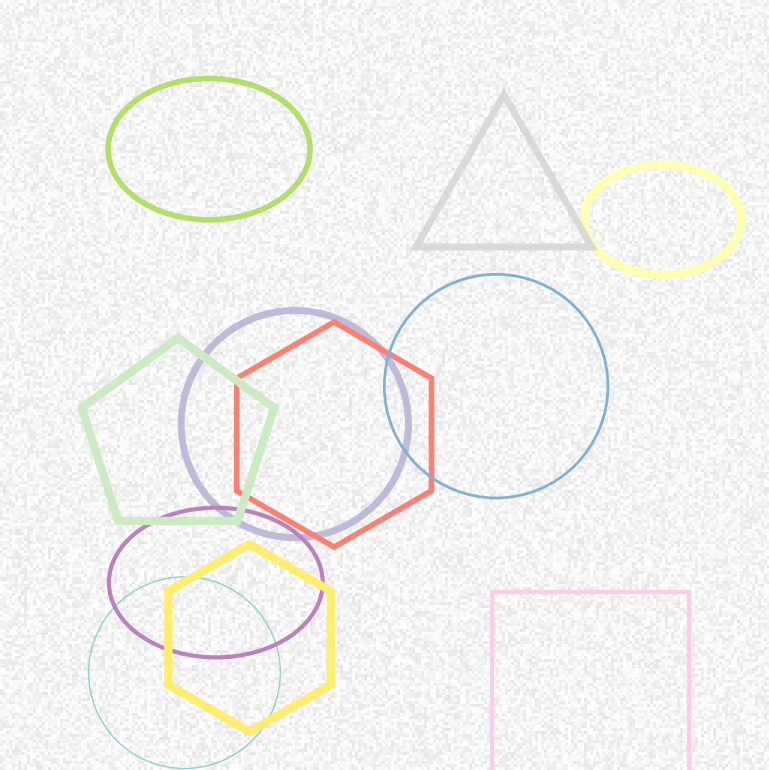[{"shape": "circle", "thickness": 0.5, "radius": 0.62, "center": [0.24, 0.126]}, {"shape": "oval", "thickness": 3, "radius": 0.51, "center": [0.861, 0.715]}, {"shape": "circle", "thickness": 2.5, "radius": 0.74, "center": [0.383, 0.449]}, {"shape": "hexagon", "thickness": 2, "radius": 0.73, "center": [0.434, 0.436]}, {"shape": "circle", "thickness": 1, "radius": 0.73, "center": [0.644, 0.499]}, {"shape": "oval", "thickness": 2, "radius": 0.66, "center": [0.271, 0.806]}, {"shape": "square", "thickness": 1.5, "radius": 0.64, "center": [0.767, 0.103]}, {"shape": "triangle", "thickness": 2.5, "radius": 0.66, "center": [0.654, 0.745]}, {"shape": "oval", "thickness": 1.5, "radius": 0.69, "center": [0.28, 0.243]}, {"shape": "pentagon", "thickness": 3, "radius": 0.66, "center": [0.231, 0.43]}, {"shape": "hexagon", "thickness": 3, "radius": 0.61, "center": [0.324, 0.172]}]